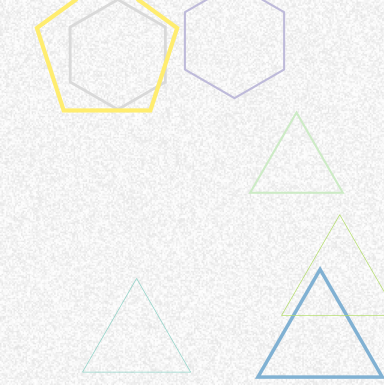[{"shape": "triangle", "thickness": 0.5, "radius": 0.81, "center": [0.355, 0.115]}, {"shape": "hexagon", "thickness": 1.5, "radius": 0.74, "center": [0.609, 0.894]}, {"shape": "triangle", "thickness": 2.5, "radius": 0.93, "center": [0.831, 0.114]}, {"shape": "triangle", "thickness": 0.5, "radius": 0.87, "center": [0.882, 0.268]}, {"shape": "hexagon", "thickness": 2, "radius": 0.71, "center": [0.306, 0.858]}, {"shape": "triangle", "thickness": 1.5, "radius": 0.69, "center": [0.77, 0.569]}, {"shape": "pentagon", "thickness": 3, "radius": 0.96, "center": [0.278, 0.868]}]